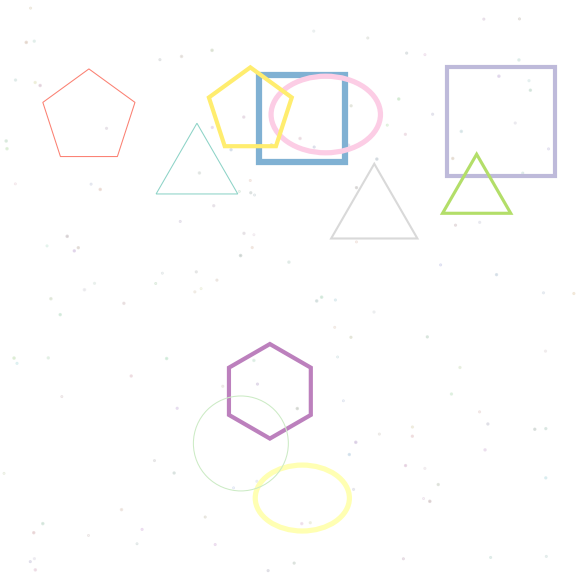[{"shape": "triangle", "thickness": 0.5, "radius": 0.41, "center": [0.341, 0.704]}, {"shape": "oval", "thickness": 2.5, "radius": 0.41, "center": [0.524, 0.137]}, {"shape": "square", "thickness": 2, "radius": 0.47, "center": [0.868, 0.789]}, {"shape": "pentagon", "thickness": 0.5, "radius": 0.42, "center": [0.154, 0.796]}, {"shape": "square", "thickness": 3, "radius": 0.38, "center": [0.523, 0.794]}, {"shape": "triangle", "thickness": 1.5, "radius": 0.34, "center": [0.825, 0.664]}, {"shape": "oval", "thickness": 2.5, "radius": 0.47, "center": [0.564, 0.801]}, {"shape": "triangle", "thickness": 1, "radius": 0.43, "center": [0.648, 0.629]}, {"shape": "hexagon", "thickness": 2, "radius": 0.41, "center": [0.467, 0.322]}, {"shape": "circle", "thickness": 0.5, "radius": 0.41, "center": [0.417, 0.231]}, {"shape": "pentagon", "thickness": 2, "radius": 0.38, "center": [0.433, 0.807]}]